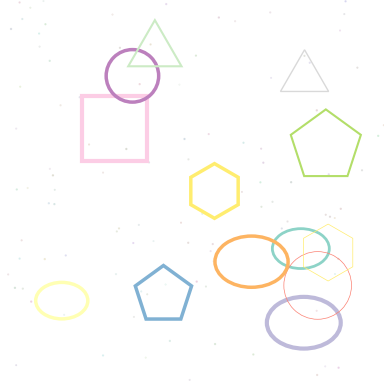[{"shape": "oval", "thickness": 2, "radius": 0.37, "center": [0.781, 0.354]}, {"shape": "oval", "thickness": 2.5, "radius": 0.34, "center": [0.16, 0.219]}, {"shape": "oval", "thickness": 3, "radius": 0.48, "center": [0.789, 0.162]}, {"shape": "circle", "thickness": 0.5, "radius": 0.44, "center": [0.825, 0.259]}, {"shape": "pentagon", "thickness": 2.5, "radius": 0.38, "center": [0.425, 0.233]}, {"shape": "oval", "thickness": 2.5, "radius": 0.47, "center": [0.653, 0.32]}, {"shape": "pentagon", "thickness": 1.5, "radius": 0.48, "center": [0.846, 0.62]}, {"shape": "square", "thickness": 3, "radius": 0.42, "center": [0.298, 0.667]}, {"shape": "triangle", "thickness": 1, "radius": 0.36, "center": [0.791, 0.799]}, {"shape": "circle", "thickness": 2.5, "radius": 0.34, "center": [0.344, 0.803]}, {"shape": "triangle", "thickness": 1.5, "radius": 0.4, "center": [0.402, 0.868]}, {"shape": "hexagon", "thickness": 2.5, "radius": 0.36, "center": [0.557, 0.504]}, {"shape": "hexagon", "thickness": 0.5, "radius": 0.37, "center": [0.852, 0.344]}]